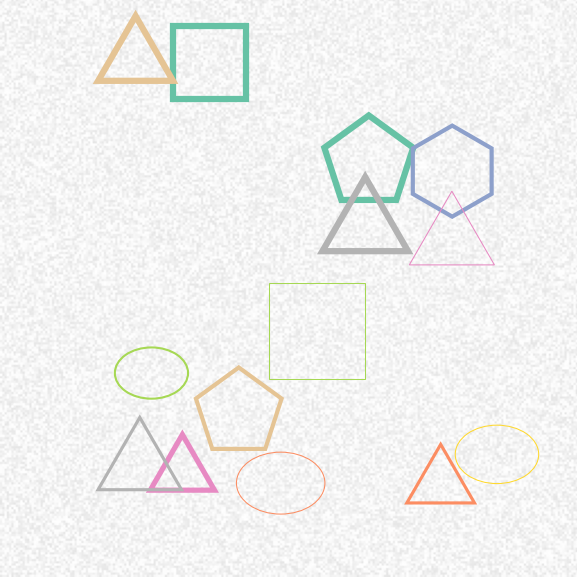[{"shape": "square", "thickness": 3, "radius": 0.31, "center": [0.363, 0.891]}, {"shape": "pentagon", "thickness": 3, "radius": 0.4, "center": [0.639, 0.718]}, {"shape": "oval", "thickness": 0.5, "radius": 0.38, "center": [0.486, 0.163]}, {"shape": "triangle", "thickness": 1.5, "radius": 0.34, "center": [0.763, 0.162]}, {"shape": "hexagon", "thickness": 2, "radius": 0.39, "center": [0.783, 0.703]}, {"shape": "triangle", "thickness": 0.5, "radius": 0.43, "center": [0.782, 0.583]}, {"shape": "triangle", "thickness": 2.5, "radius": 0.32, "center": [0.316, 0.182]}, {"shape": "square", "thickness": 0.5, "radius": 0.41, "center": [0.549, 0.426]}, {"shape": "oval", "thickness": 1, "radius": 0.32, "center": [0.262, 0.353]}, {"shape": "oval", "thickness": 0.5, "radius": 0.36, "center": [0.861, 0.212]}, {"shape": "triangle", "thickness": 3, "radius": 0.37, "center": [0.235, 0.897]}, {"shape": "pentagon", "thickness": 2, "radius": 0.39, "center": [0.413, 0.285]}, {"shape": "triangle", "thickness": 3, "radius": 0.43, "center": [0.632, 0.607]}, {"shape": "triangle", "thickness": 1.5, "radius": 0.42, "center": [0.242, 0.193]}]